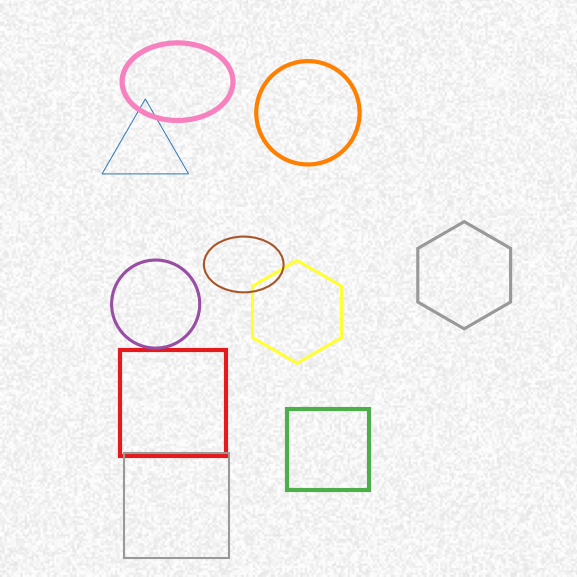[{"shape": "square", "thickness": 2, "radius": 0.46, "center": [0.3, 0.301]}, {"shape": "triangle", "thickness": 0.5, "radius": 0.43, "center": [0.252, 0.741]}, {"shape": "square", "thickness": 2, "radius": 0.35, "center": [0.568, 0.221]}, {"shape": "circle", "thickness": 1.5, "radius": 0.38, "center": [0.27, 0.473]}, {"shape": "circle", "thickness": 2, "radius": 0.45, "center": [0.533, 0.804]}, {"shape": "hexagon", "thickness": 1.5, "radius": 0.45, "center": [0.514, 0.459]}, {"shape": "oval", "thickness": 1, "radius": 0.34, "center": [0.422, 0.541]}, {"shape": "oval", "thickness": 2.5, "radius": 0.48, "center": [0.307, 0.858]}, {"shape": "hexagon", "thickness": 1.5, "radius": 0.46, "center": [0.804, 0.523]}, {"shape": "square", "thickness": 1, "radius": 0.45, "center": [0.306, 0.123]}]